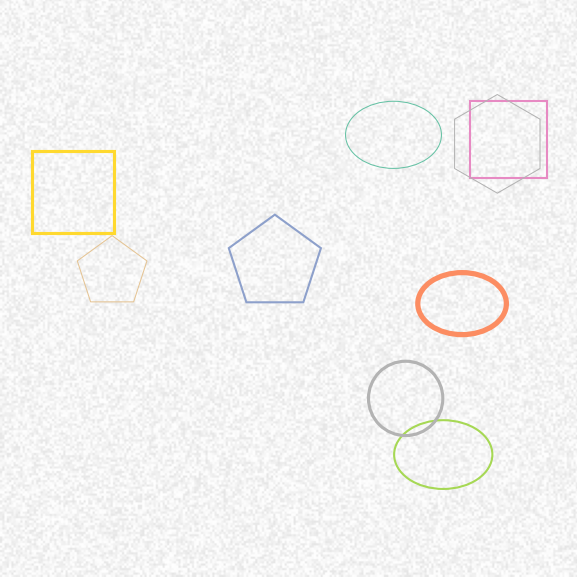[{"shape": "oval", "thickness": 0.5, "radius": 0.42, "center": [0.681, 0.766]}, {"shape": "oval", "thickness": 2.5, "radius": 0.38, "center": [0.8, 0.473]}, {"shape": "pentagon", "thickness": 1, "radius": 0.42, "center": [0.476, 0.544]}, {"shape": "square", "thickness": 1, "radius": 0.33, "center": [0.88, 0.757]}, {"shape": "oval", "thickness": 1, "radius": 0.43, "center": [0.768, 0.212]}, {"shape": "square", "thickness": 1.5, "radius": 0.36, "center": [0.126, 0.666]}, {"shape": "pentagon", "thickness": 0.5, "radius": 0.32, "center": [0.194, 0.528]}, {"shape": "circle", "thickness": 1.5, "radius": 0.32, "center": [0.702, 0.309]}, {"shape": "hexagon", "thickness": 0.5, "radius": 0.43, "center": [0.861, 0.75]}]